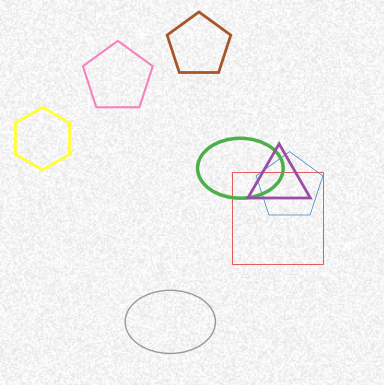[{"shape": "square", "thickness": 0.5, "radius": 0.59, "center": [0.722, 0.434]}, {"shape": "pentagon", "thickness": 0.5, "radius": 0.46, "center": [0.752, 0.515]}, {"shape": "oval", "thickness": 2.5, "radius": 0.56, "center": [0.624, 0.563]}, {"shape": "triangle", "thickness": 2, "radius": 0.47, "center": [0.725, 0.533]}, {"shape": "hexagon", "thickness": 2, "radius": 0.41, "center": [0.11, 0.64]}, {"shape": "pentagon", "thickness": 2, "radius": 0.43, "center": [0.517, 0.882]}, {"shape": "pentagon", "thickness": 1.5, "radius": 0.48, "center": [0.306, 0.799]}, {"shape": "oval", "thickness": 1, "radius": 0.59, "center": [0.442, 0.164]}]